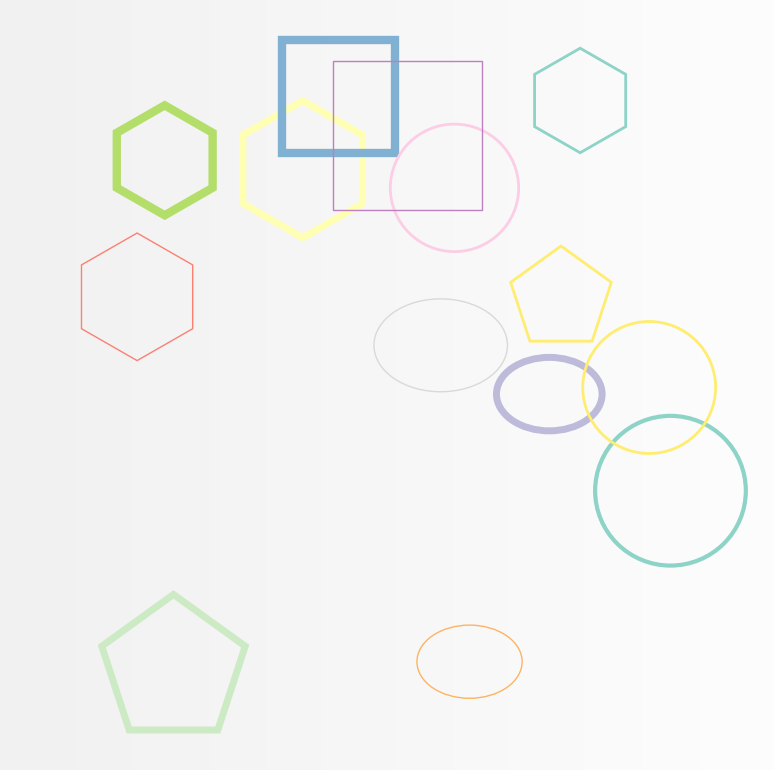[{"shape": "hexagon", "thickness": 1, "radius": 0.34, "center": [0.749, 0.869]}, {"shape": "circle", "thickness": 1.5, "radius": 0.49, "center": [0.865, 0.363]}, {"shape": "hexagon", "thickness": 2.5, "radius": 0.45, "center": [0.391, 0.78]}, {"shape": "oval", "thickness": 2.5, "radius": 0.34, "center": [0.709, 0.488]}, {"shape": "hexagon", "thickness": 0.5, "radius": 0.41, "center": [0.177, 0.615]}, {"shape": "square", "thickness": 3, "radius": 0.37, "center": [0.437, 0.875]}, {"shape": "oval", "thickness": 0.5, "radius": 0.34, "center": [0.606, 0.141]}, {"shape": "hexagon", "thickness": 3, "radius": 0.36, "center": [0.213, 0.792]}, {"shape": "circle", "thickness": 1, "radius": 0.41, "center": [0.586, 0.756]}, {"shape": "oval", "thickness": 0.5, "radius": 0.43, "center": [0.569, 0.552]}, {"shape": "square", "thickness": 0.5, "radius": 0.48, "center": [0.526, 0.824]}, {"shape": "pentagon", "thickness": 2.5, "radius": 0.49, "center": [0.224, 0.131]}, {"shape": "circle", "thickness": 1, "radius": 0.43, "center": [0.838, 0.497]}, {"shape": "pentagon", "thickness": 1, "radius": 0.34, "center": [0.724, 0.612]}]